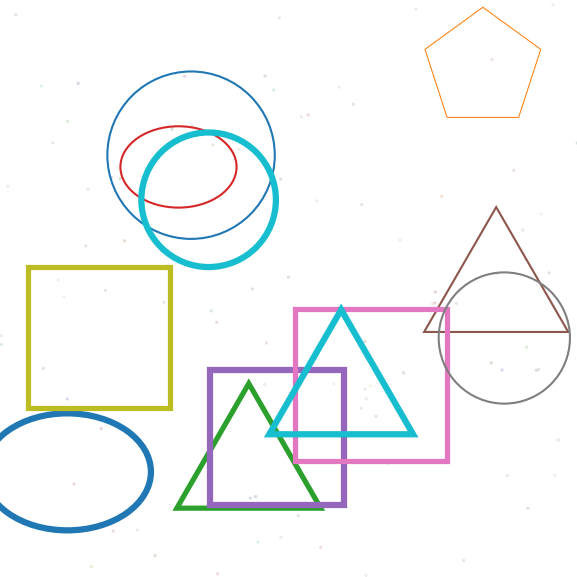[{"shape": "circle", "thickness": 1, "radius": 0.72, "center": [0.331, 0.73]}, {"shape": "oval", "thickness": 3, "radius": 0.72, "center": [0.117, 0.182]}, {"shape": "pentagon", "thickness": 0.5, "radius": 0.53, "center": [0.836, 0.881]}, {"shape": "triangle", "thickness": 2.5, "radius": 0.72, "center": [0.431, 0.191]}, {"shape": "oval", "thickness": 1, "radius": 0.5, "center": [0.309, 0.71]}, {"shape": "square", "thickness": 3, "radius": 0.58, "center": [0.48, 0.242]}, {"shape": "triangle", "thickness": 1, "radius": 0.72, "center": [0.859, 0.496]}, {"shape": "square", "thickness": 2.5, "radius": 0.66, "center": [0.642, 0.332]}, {"shape": "circle", "thickness": 1, "radius": 0.57, "center": [0.873, 0.414]}, {"shape": "square", "thickness": 2.5, "radius": 0.61, "center": [0.171, 0.414]}, {"shape": "triangle", "thickness": 3, "radius": 0.72, "center": [0.591, 0.319]}, {"shape": "circle", "thickness": 3, "radius": 0.58, "center": [0.361, 0.653]}]